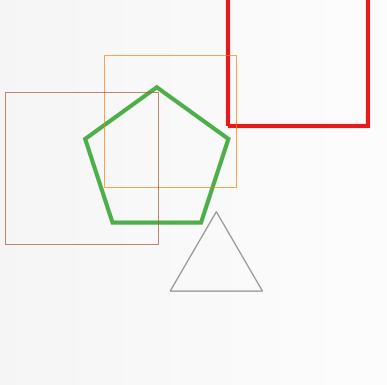[{"shape": "square", "thickness": 3, "radius": 0.9, "center": [0.77, 0.855]}, {"shape": "pentagon", "thickness": 3, "radius": 0.97, "center": [0.405, 0.579]}, {"shape": "square", "thickness": 0.5, "radius": 0.86, "center": [0.439, 0.686]}, {"shape": "square", "thickness": 0.5, "radius": 0.99, "center": [0.21, 0.564]}, {"shape": "triangle", "thickness": 1, "radius": 0.69, "center": [0.558, 0.313]}]